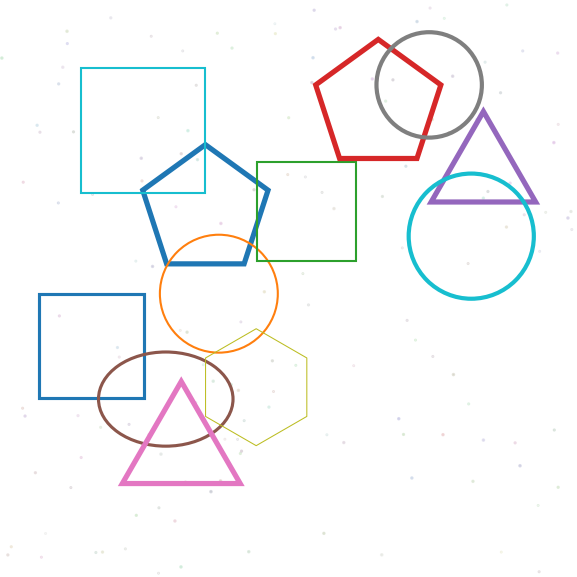[{"shape": "square", "thickness": 1.5, "radius": 0.45, "center": [0.158, 0.4]}, {"shape": "pentagon", "thickness": 2.5, "radius": 0.57, "center": [0.356, 0.635]}, {"shape": "circle", "thickness": 1, "radius": 0.51, "center": [0.379, 0.491]}, {"shape": "square", "thickness": 1, "radius": 0.43, "center": [0.531, 0.633]}, {"shape": "pentagon", "thickness": 2.5, "radius": 0.57, "center": [0.655, 0.817]}, {"shape": "triangle", "thickness": 2.5, "radius": 0.52, "center": [0.837, 0.702]}, {"shape": "oval", "thickness": 1.5, "radius": 0.58, "center": [0.287, 0.308]}, {"shape": "triangle", "thickness": 2.5, "radius": 0.59, "center": [0.314, 0.221]}, {"shape": "circle", "thickness": 2, "radius": 0.46, "center": [0.743, 0.852]}, {"shape": "hexagon", "thickness": 0.5, "radius": 0.51, "center": [0.444, 0.329]}, {"shape": "square", "thickness": 1, "radius": 0.54, "center": [0.247, 0.773]}, {"shape": "circle", "thickness": 2, "radius": 0.54, "center": [0.816, 0.59]}]